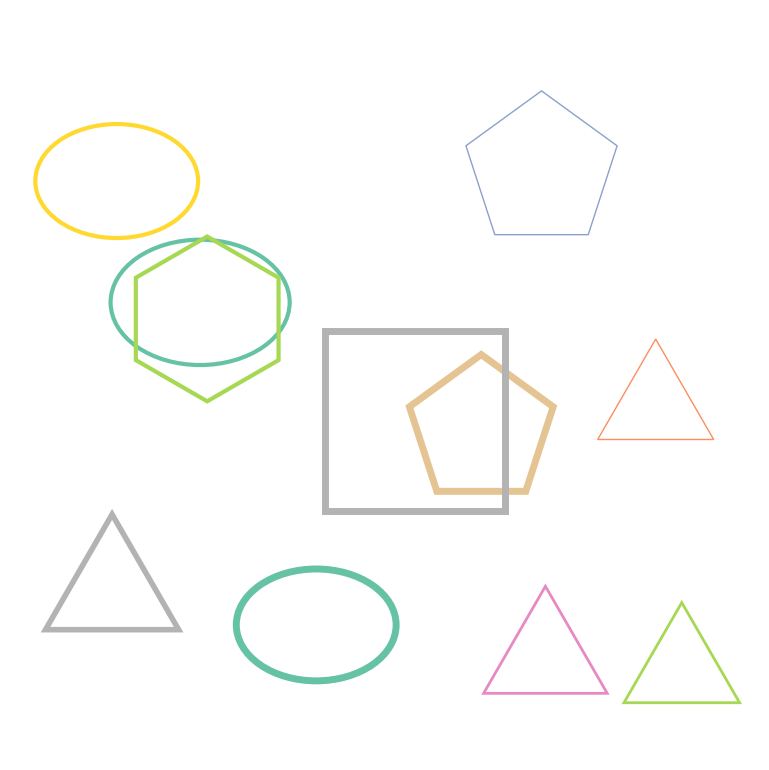[{"shape": "oval", "thickness": 2.5, "radius": 0.52, "center": [0.411, 0.188]}, {"shape": "oval", "thickness": 1.5, "radius": 0.58, "center": [0.26, 0.607]}, {"shape": "triangle", "thickness": 0.5, "radius": 0.43, "center": [0.852, 0.473]}, {"shape": "pentagon", "thickness": 0.5, "radius": 0.52, "center": [0.703, 0.779]}, {"shape": "triangle", "thickness": 1, "radius": 0.46, "center": [0.708, 0.146]}, {"shape": "triangle", "thickness": 1, "radius": 0.43, "center": [0.885, 0.131]}, {"shape": "hexagon", "thickness": 1.5, "radius": 0.54, "center": [0.269, 0.586]}, {"shape": "oval", "thickness": 1.5, "radius": 0.53, "center": [0.152, 0.765]}, {"shape": "pentagon", "thickness": 2.5, "radius": 0.49, "center": [0.625, 0.441]}, {"shape": "square", "thickness": 2.5, "radius": 0.58, "center": [0.539, 0.454]}, {"shape": "triangle", "thickness": 2, "radius": 0.5, "center": [0.146, 0.232]}]